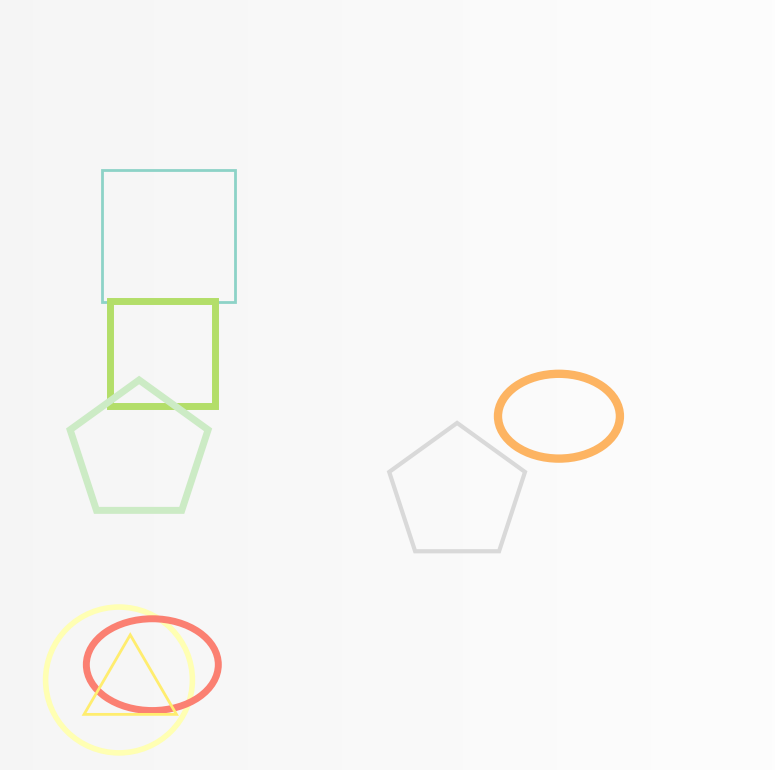[{"shape": "square", "thickness": 1, "radius": 0.43, "center": [0.217, 0.693]}, {"shape": "circle", "thickness": 2, "radius": 0.47, "center": [0.154, 0.117]}, {"shape": "oval", "thickness": 2.5, "radius": 0.43, "center": [0.197, 0.137]}, {"shape": "oval", "thickness": 3, "radius": 0.39, "center": [0.721, 0.459]}, {"shape": "square", "thickness": 2.5, "radius": 0.34, "center": [0.21, 0.541]}, {"shape": "pentagon", "thickness": 1.5, "radius": 0.46, "center": [0.59, 0.359]}, {"shape": "pentagon", "thickness": 2.5, "radius": 0.47, "center": [0.18, 0.413]}, {"shape": "triangle", "thickness": 1, "radius": 0.34, "center": [0.168, 0.107]}]